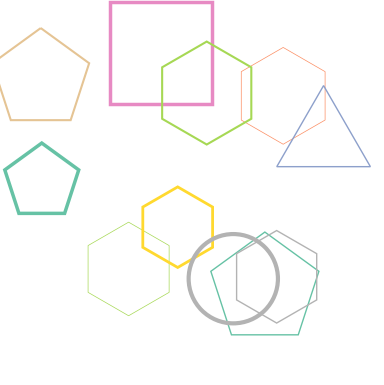[{"shape": "pentagon", "thickness": 1, "radius": 0.74, "center": [0.688, 0.25]}, {"shape": "pentagon", "thickness": 2.5, "radius": 0.5, "center": [0.108, 0.527]}, {"shape": "hexagon", "thickness": 0.5, "radius": 0.63, "center": [0.736, 0.751]}, {"shape": "triangle", "thickness": 1, "radius": 0.7, "center": [0.84, 0.637]}, {"shape": "square", "thickness": 2.5, "radius": 0.66, "center": [0.417, 0.862]}, {"shape": "hexagon", "thickness": 0.5, "radius": 0.61, "center": [0.334, 0.301]}, {"shape": "hexagon", "thickness": 1.5, "radius": 0.67, "center": [0.537, 0.758]}, {"shape": "hexagon", "thickness": 2, "radius": 0.52, "center": [0.462, 0.41]}, {"shape": "pentagon", "thickness": 1.5, "radius": 0.66, "center": [0.106, 0.795]}, {"shape": "hexagon", "thickness": 1, "radius": 0.6, "center": [0.719, 0.281]}, {"shape": "circle", "thickness": 3, "radius": 0.58, "center": [0.606, 0.276]}]